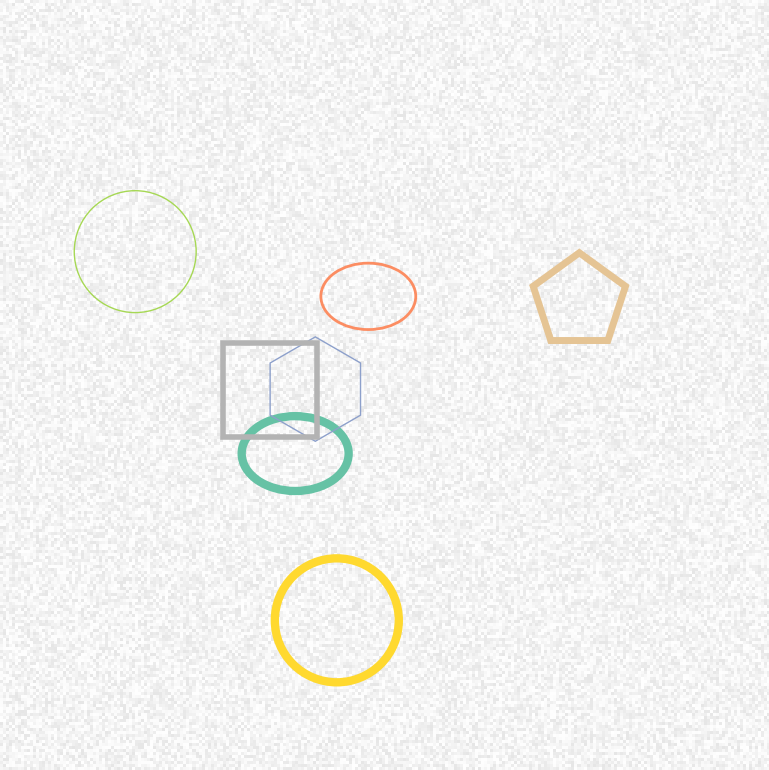[{"shape": "oval", "thickness": 3, "radius": 0.35, "center": [0.383, 0.411]}, {"shape": "oval", "thickness": 1, "radius": 0.31, "center": [0.478, 0.615]}, {"shape": "hexagon", "thickness": 0.5, "radius": 0.34, "center": [0.41, 0.495]}, {"shape": "circle", "thickness": 0.5, "radius": 0.4, "center": [0.176, 0.673]}, {"shape": "circle", "thickness": 3, "radius": 0.4, "center": [0.437, 0.194]}, {"shape": "pentagon", "thickness": 2.5, "radius": 0.32, "center": [0.752, 0.609]}, {"shape": "square", "thickness": 2, "radius": 0.3, "center": [0.35, 0.493]}]